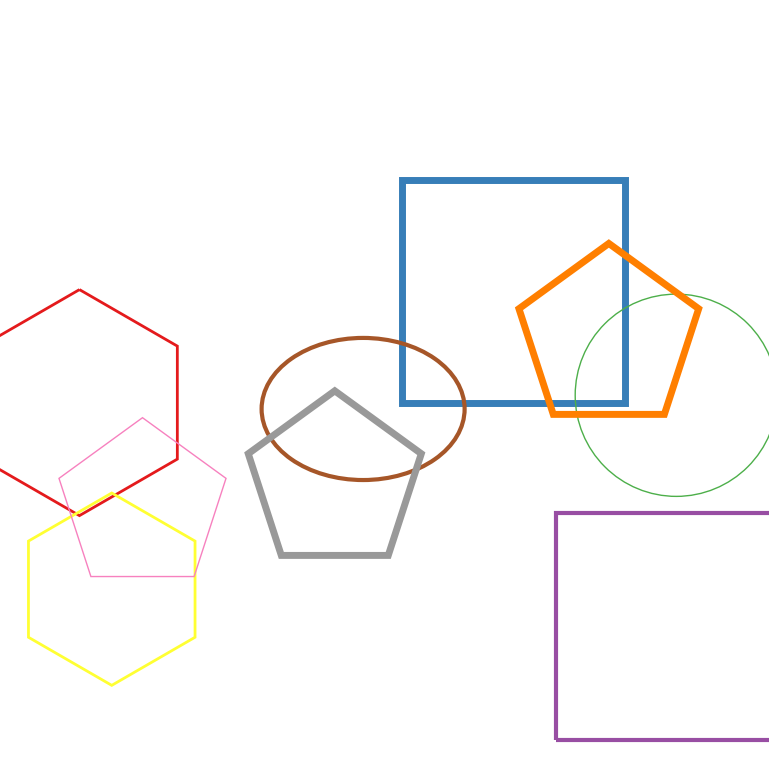[{"shape": "hexagon", "thickness": 1, "radius": 0.73, "center": [0.103, 0.477]}, {"shape": "square", "thickness": 2.5, "radius": 0.73, "center": [0.667, 0.621]}, {"shape": "circle", "thickness": 0.5, "radius": 0.66, "center": [0.878, 0.487]}, {"shape": "square", "thickness": 1.5, "radius": 0.74, "center": [0.87, 0.187]}, {"shape": "pentagon", "thickness": 2.5, "radius": 0.61, "center": [0.791, 0.561]}, {"shape": "hexagon", "thickness": 1, "radius": 0.62, "center": [0.145, 0.235]}, {"shape": "oval", "thickness": 1.5, "radius": 0.66, "center": [0.472, 0.469]}, {"shape": "pentagon", "thickness": 0.5, "radius": 0.57, "center": [0.185, 0.344]}, {"shape": "pentagon", "thickness": 2.5, "radius": 0.59, "center": [0.435, 0.374]}]